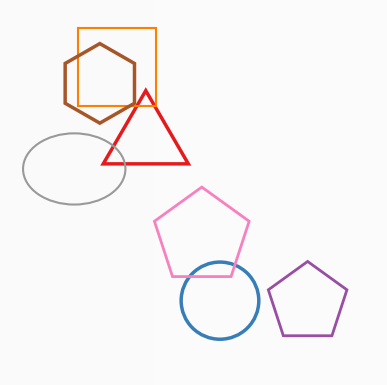[{"shape": "triangle", "thickness": 2.5, "radius": 0.63, "center": [0.376, 0.638]}, {"shape": "circle", "thickness": 2.5, "radius": 0.5, "center": [0.568, 0.219]}, {"shape": "pentagon", "thickness": 2, "radius": 0.53, "center": [0.794, 0.214]}, {"shape": "square", "thickness": 1.5, "radius": 0.51, "center": [0.302, 0.827]}, {"shape": "hexagon", "thickness": 2.5, "radius": 0.52, "center": [0.258, 0.783]}, {"shape": "pentagon", "thickness": 2, "radius": 0.64, "center": [0.521, 0.386]}, {"shape": "oval", "thickness": 1.5, "radius": 0.66, "center": [0.192, 0.561]}]